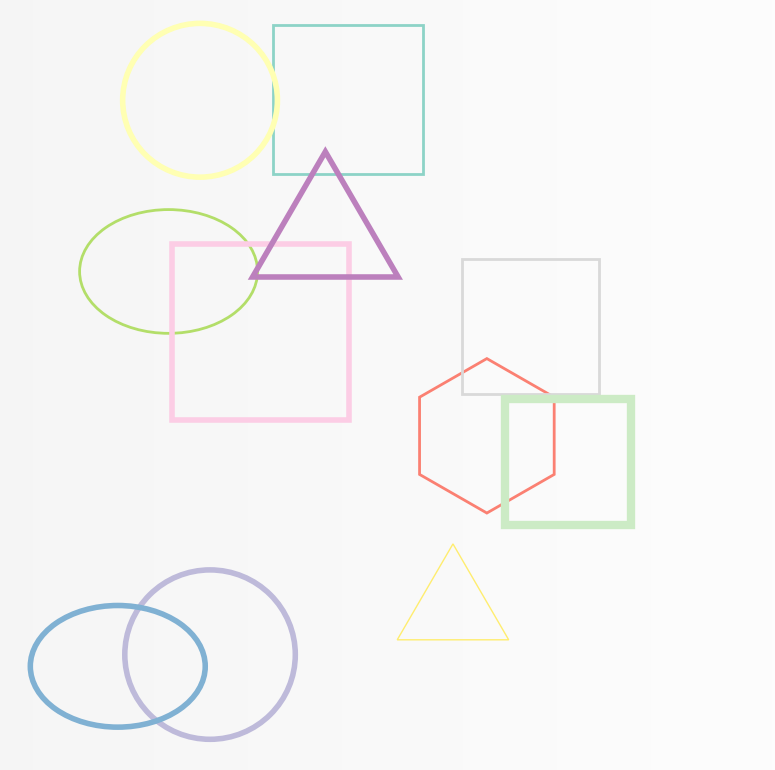[{"shape": "square", "thickness": 1, "radius": 0.48, "center": [0.449, 0.871]}, {"shape": "circle", "thickness": 2, "radius": 0.5, "center": [0.258, 0.87]}, {"shape": "circle", "thickness": 2, "radius": 0.55, "center": [0.271, 0.15]}, {"shape": "hexagon", "thickness": 1, "radius": 0.5, "center": [0.628, 0.434]}, {"shape": "oval", "thickness": 2, "radius": 0.56, "center": [0.152, 0.135]}, {"shape": "oval", "thickness": 1, "radius": 0.57, "center": [0.218, 0.647]}, {"shape": "square", "thickness": 2, "radius": 0.57, "center": [0.336, 0.569]}, {"shape": "square", "thickness": 1, "radius": 0.44, "center": [0.685, 0.576]}, {"shape": "triangle", "thickness": 2, "radius": 0.54, "center": [0.42, 0.694]}, {"shape": "square", "thickness": 3, "radius": 0.41, "center": [0.733, 0.4]}, {"shape": "triangle", "thickness": 0.5, "radius": 0.42, "center": [0.584, 0.211]}]